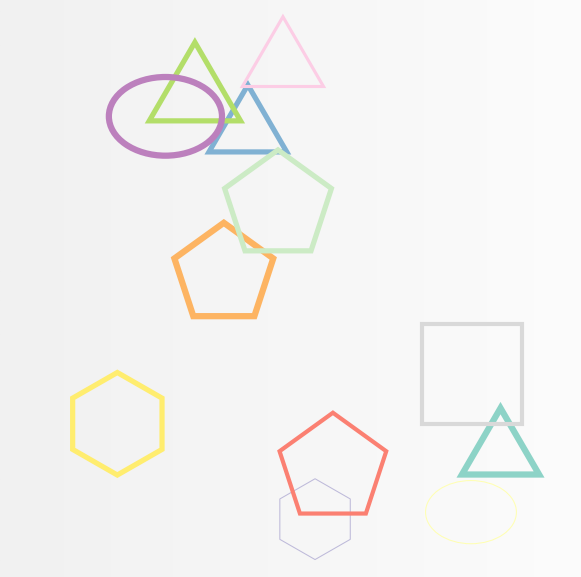[{"shape": "triangle", "thickness": 3, "radius": 0.38, "center": [0.861, 0.216]}, {"shape": "oval", "thickness": 0.5, "radius": 0.39, "center": [0.81, 0.112]}, {"shape": "hexagon", "thickness": 0.5, "radius": 0.35, "center": [0.542, 0.1]}, {"shape": "pentagon", "thickness": 2, "radius": 0.48, "center": [0.573, 0.188]}, {"shape": "triangle", "thickness": 2.5, "radius": 0.39, "center": [0.426, 0.775]}, {"shape": "pentagon", "thickness": 3, "radius": 0.45, "center": [0.385, 0.524]}, {"shape": "triangle", "thickness": 2.5, "radius": 0.45, "center": [0.335, 0.835]}, {"shape": "triangle", "thickness": 1.5, "radius": 0.4, "center": [0.487, 0.89]}, {"shape": "square", "thickness": 2, "radius": 0.43, "center": [0.812, 0.352]}, {"shape": "oval", "thickness": 3, "radius": 0.49, "center": [0.285, 0.798]}, {"shape": "pentagon", "thickness": 2.5, "radius": 0.48, "center": [0.478, 0.643]}, {"shape": "hexagon", "thickness": 2.5, "radius": 0.44, "center": [0.202, 0.265]}]